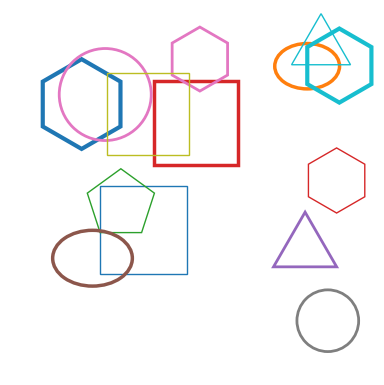[{"shape": "hexagon", "thickness": 3, "radius": 0.58, "center": [0.212, 0.73]}, {"shape": "square", "thickness": 1, "radius": 0.57, "center": [0.372, 0.403]}, {"shape": "oval", "thickness": 2.5, "radius": 0.42, "center": [0.798, 0.828]}, {"shape": "pentagon", "thickness": 1, "radius": 0.46, "center": [0.314, 0.47]}, {"shape": "hexagon", "thickness": 1, "radius": 0.42, "center": [0.874, 0.531]}, {"shape": "square", "thickness": 2.5, "radius": 0.55, "center": [0.509, 0.681]}, {"shape": "triangle", "thickness": 2, "radius": 0.47, "center": [0.792, 0.354]}, {"shape": "oval", "thickness": 2.5, "radius": 0.52, "center": [0.24, 0.329]}, {"shape": "hexagon", "thickness": 2, "radius": 0.42, "center": [0.519, 0.847]}, {"shape": "circle", "thickness": 2, "radius": 0.6, "center": [0.273, 0.754]}, {"shape": "circle", "thickness": 2, "radius": 0.4, "center": [0.851, 0.167]}, {"shape": "square", "thickness": 1, "radius": 0.53, "center": [0.383, 0.704]}, {"shape": "hexagon", "thickness": 3, "radius": 0.48, "center": [0.881, 0.83]}, {"shape": "triangle", "thickness": 1, "radius": 0.44, "center": [0.834, 0.876]}]